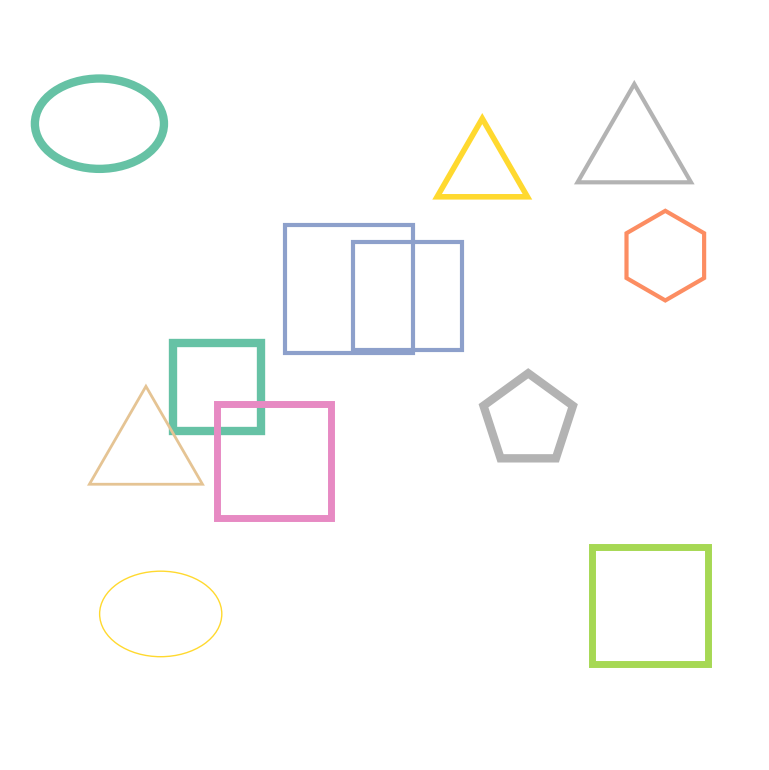[{"shape": "oval", "thickness": 3, "radius": 0.42, "center": [0.129, 0.839]}, {"shape": "square", "thickness": 3, "radius": 0.29, "center": [0.282, 0.497]}, {"shape": "hexagon", "thickness": 1.5, "radius": 0.29, "center": [0.864, 0.668]}, {"shape": "square", "thickness": 1.5, "radius": 0.35, "center": [0.529, 0.615]}, {"shape": "square", "thickness": 1.5, "radius": 0.42, "center": [0.453, 0.625]}, {"shape": "square", "thickness": 2.5, "radius": 0.37, "center": [0.355, 0.401]}, {"shape": "square", "thickness": 2.5, "radius": 0.38, "center": [0.844, 0.214]}, {"shape": "triangle", "thickness": 2, "radius": 0.34, "center": [0.626, 0.778]}, {"shape": "oval", "thickness": 0.5, "radius": 0.4, "center": [0.209, 0.203]}, {"shape": "triangle", "thickness": 1, "radius": 0.42, "center": [0.19, 0.414]}, {"shape": "pentagon", "thickness": 3, "radius": 0.31, "center": [0.686, 0.454]}, {"shape": "triangle", "thickness": 1.5, "radius": 0.43, "center": [0.824, 0.806]}]